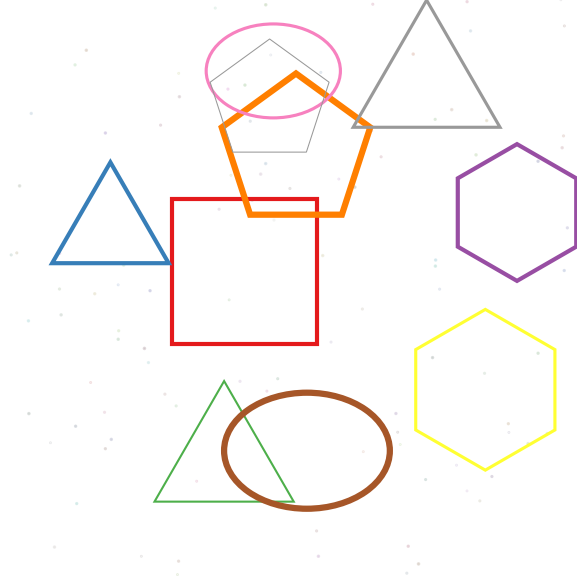[{"shape": "square", "thickness": 2, "radius": 0.63, "center": [0.424, 0.53]}, {"shape": "triangle", "thickness": 2, "radius": 0.58, "center": [0.191, 0.602]}, {"shape": "triangle", "thickness": 1, "radius": 0.7, "center": [0.388, 0.2]}, {"shape": "hexagon", "thickness": 2, "radius": 0.59, "center": [0.895, 0.631]}, {"shape": "pentagon", "thickness": 3, "radius": 0.68, "center": [0.513, 0.737]}, {"shape": "hexagon", "thickness": 1.5, "radius": 0.7, "center": [0.84, 0.324]}, {"shape": "oval", "thickness": 3, "radius": 0.72, "center": [0.532, 0.219]}, {"shape": "oval", "thickness": 1.5, "radius": 0.58, "center": [0.473, 0.876]}, {"shape": "pentagon", "thickness": 0.5, "radius": 0.54, "center": [0.467, 0.823]}, {"shape": "triangle", "thickness": 1.5, "radius": 0.73, "center": [0.739, 0.852]}]